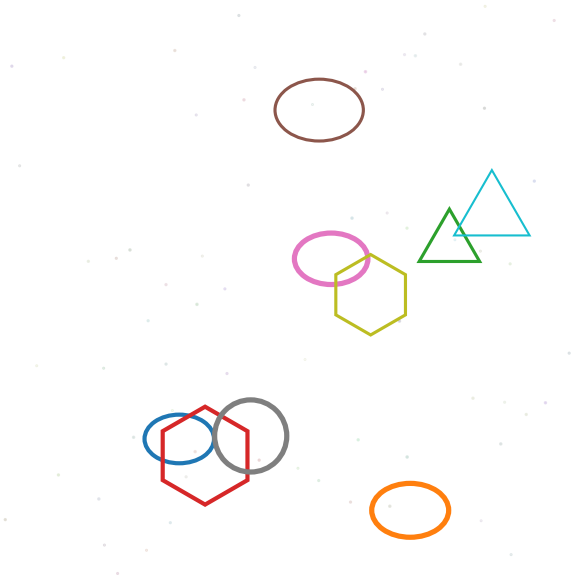[{"shape": "oval", "thickness": 2, "radius": 0.3, "center": [0.31, 0.239]}, {"shape": "oval", "thickness": 2.5, "radius": 0.33, "center": [0.71, 0.115]}, {"shape": "triangle", "thickness": 1.5, "radius": 0.3, "center": [0.778, 0.577]}, {"shape": "hexagon", "thickness": 2, "radius": 0.42, "center": [0.355, 0.21]}, {"shape": "oval", "thickness": 1.5, "radius": 0.38, "center": [0.553, 0.808]}, {"shape": "oval", "thickness": 2.5, "radius": 0.32, "center": [0.573, 0.551]}, {"shape": "circle", "thickness": 2.5, "radius": 0.31, "center": [0.434, 0.244]}, {"shape": "hexagon", "thickness": 1.5, "radius": 0.35, "center": [0.642, 0.489]}, {"shape": "triangle", "thickness": 1, "radius": 0.38, "center": [0.852, 0.629]}]